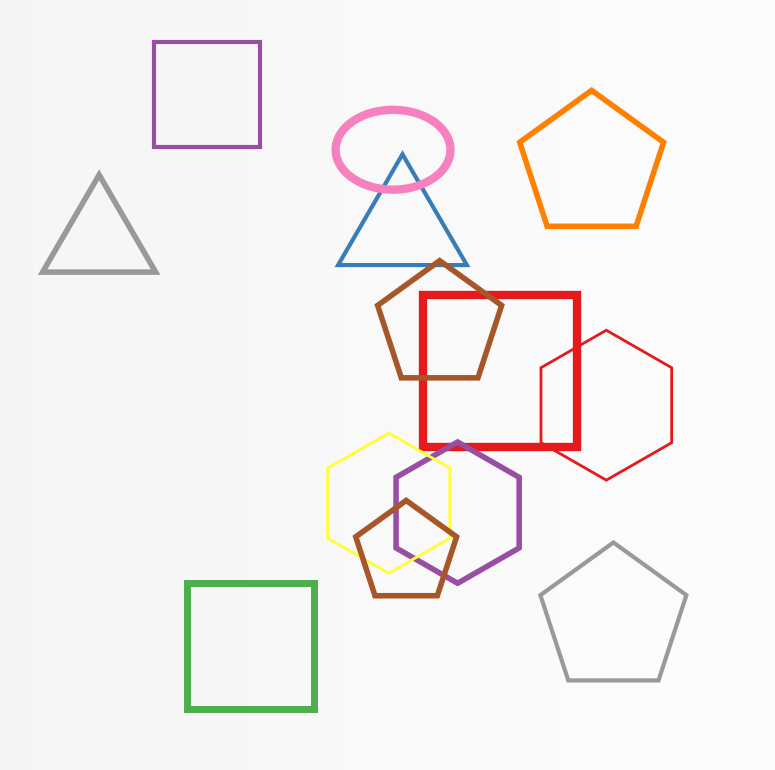[{"shape": "square", "thickness": 3, "radius": 0.5, "center": [0.645, 0.518]}, {"shape": "hexagon", "thickness": 1, "radius": 0.49, "center": [0.782, 0.474]}, {"shape": "triangle", "thickness": 1.5, "radius": 0.48, "center": [0.519, 0.704]}, {"shape": "square", "thickness": 2.5, "radius": 0.41, "center": [0.323, 0.161]}, {"shape": "square", "thickness": 1.5, "radius": 0.34, "center": [0.267, 0.877]}, {"shape": "hexagon", "thickness": 2, "radius": 0.46, "center": [0.59, 0.334]}, {"shape": "pentagon", "thickness": 2, "radius": 0.49, "center": [0.763, 0.785]}, {"shape": "hexagon", "thickness": 1, "radius": 0.46, "center": [0.502, 0.347]}, {"shape": "pentagon", "thickness": 2, "radius": 0.42, "center": [0.567, 0.577]}, {"shape": "pentagon", "thickness": 2, "radius": 0.34, "center": [0.524, 0.282]}, {"shape": "oval", "thickness": 3, "radius": 0.37, "center": [0.507, 0.806]}, {"shape": "pentagon", "thickness": 1.5, "radius": 0.5, "center": [0.791, 0.196]}, {"shape": "triangle", "thickness": 2, "radius": 0.42, "center": [0.128, 0.689]}]